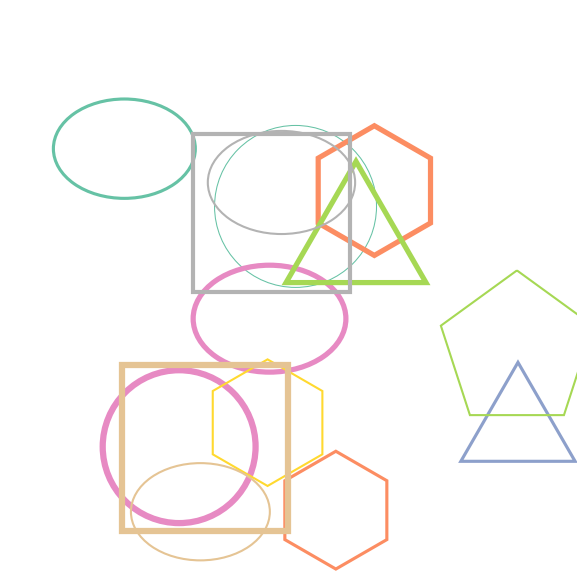[{"shape": "circle", "thickness": 0.5, "radius": 0.7, "center": [0.512, 0.642]}, {"shape": "oval", "thickness": 1.5, "radius": 0.61, "center": [0.215, 0.742]}, {"shape": "hexagon", "thickness": 1.5, "radius": 0.51, "center": [0.582, 0.116]}, {"shape": "hexagon", "thickness": 2.5, "radius": 0.56, "center": [0.648, 0.669]}, {"shape": "triangle", "thickness": 1.5, "radius": 0.57, "center": [0.897, 0.257]}, {"shape": "circle", "thickness": 3, "radius": 0.66, "center": [0.31, 0.226]}, {"shape": "oval", "thickness": 2.5, "radius": 0.66, "center": [0.467, 0.447]}, {"shape": "triangle", "thickness": 2.5, "radius": 0.7, "center": [0.616, 0.58]}, {"shape": "pentagon", "thickness": 1, "radius": 0.69, "center": [0.895, 0.392]}, {"shape": "hexagon", "thickness": 1, "radius": 0.55, "center": [0.463, 0.267]}, {"shape": "square", "thickness": 3, "radius": 0.72, "center": [0.355, 0.224]}, {"shape": "oval", "thickness": 1, "radius": 0.6, "center": [0.347, 0.113]}, {"shape": "oval", "thickness": 1, "radius": 0.64, "center": [0.487, 0.683]}, {"shape": "square", "thickness": 2, "radius": 0.68, "center": [0.47, 0.631]}]